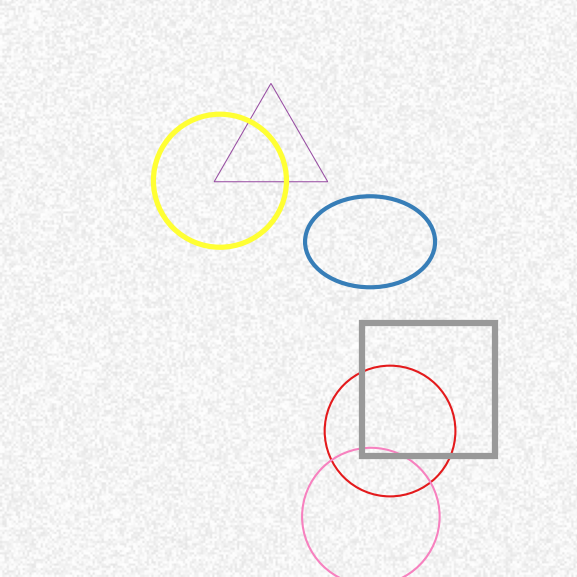[{"shape": "circle", "thickness": 1, "radius": 0.57, "center": [0.675, 0.253]}, {"shape": "oval", "thickness": 2, "radius": 0.56, "center": [0.641, 0.58]}, {"shape": "triangle", "thickness": 0.5, "radius": 0.57, "center": [0.469, 0.741]}, {"shape": "circle", "thickness": 2.5, "radius": 0.58, "center": [0.381, 0.686]}, {"shape": "circle", "thickness": 1, "radius": 0.6, "center": [0.642, 0.105]}, {"shape": "square", "thickness": 3, "radius": 0.57, "center": [0.742, 0.325]}]